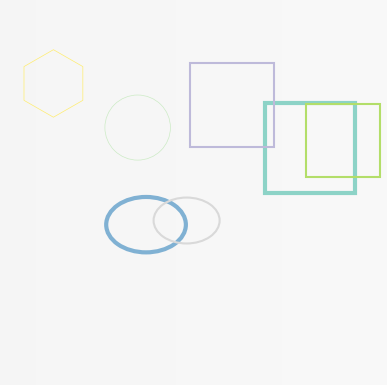[{"shape": "square", "thickness": 3, "radius": 0.58, "center": [0.801, 0.616]}, {"shape": "square", "thickness": 1.5, "radius": 0.55, "center": [0.599, 0.728]}, {"shape": "oval", "thickness": 3, "radius": 0.51, "center": [0.377, 0.416]}, {"shape": "square", "thickness": 1.5, "radius": 0.48, "center": [0.886, 0.635]}, {"shape": "oval", "thickness": 1.5, "radius": 0.43, "center": [0.482, 0.427]}, {"shape": "circle", "thickness": 0.5, "radius": 0.42, "center": [0.355, 0.669]}, {"shape": "hexagon", "thickness": 0.5, "radius": 0.44, "center": [0.138, 0.783]}]